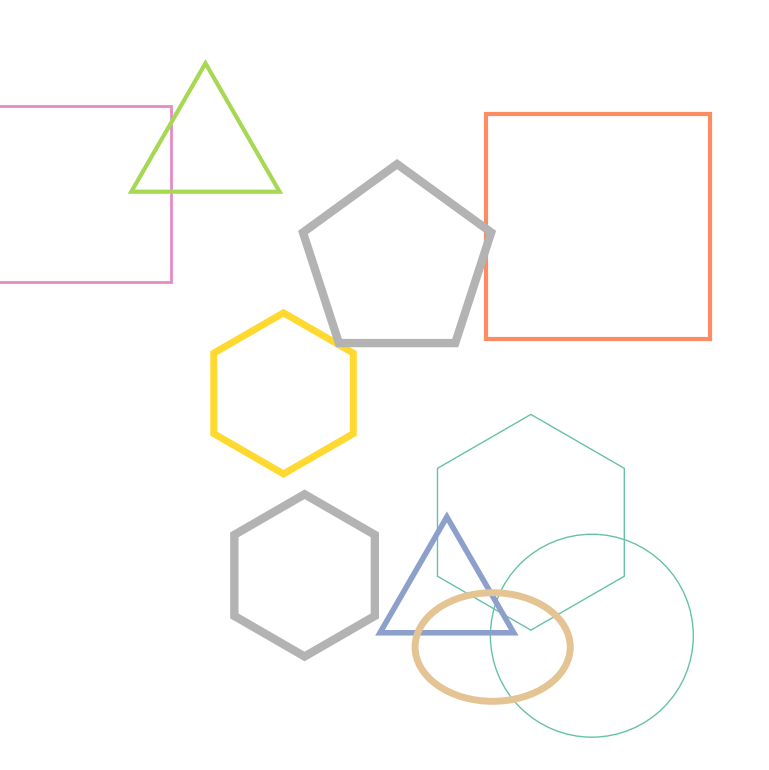[{"shape": "circle", "thickness": 0.5, "radius": 0.66, "center": [0.769, 0.174]}, {"shape": "hexagon", "thickness": 0.5, "radius": 0.7, "center": [0.689, 0.322]}, {"shape": "square", "thickness": 1.5, "radius": 0.73, "center": [0.776, 0.706]}, {"shape": "triangle", "thickness": 2, "radius": 0.5, "center": [0.58, 0.228]}, {"shape": "square", "thickness": 1, "radius": 0.57, "center": [0.107, 0.748]}, {"shape": "triangle", "thickness": 1.5, "radius": 0.56, "center": [0.267, 0.807]}, {"shape": "hexagon", "thickness": 2.5, "radius": 0.52, "center": [0.368, 0.489]}, {"shape": "oval", "thickness": 2.5, "radius": 0.5, "center": [0.64, 0.16]}, {"shape": "pentagon", "thickness": 3, "radius": 0.64, "center": [0.516, 0.658]}, {"shape": "hexagon", "thickness": 3, "radius": 0.53, "center": [0.396, 0.253]}]